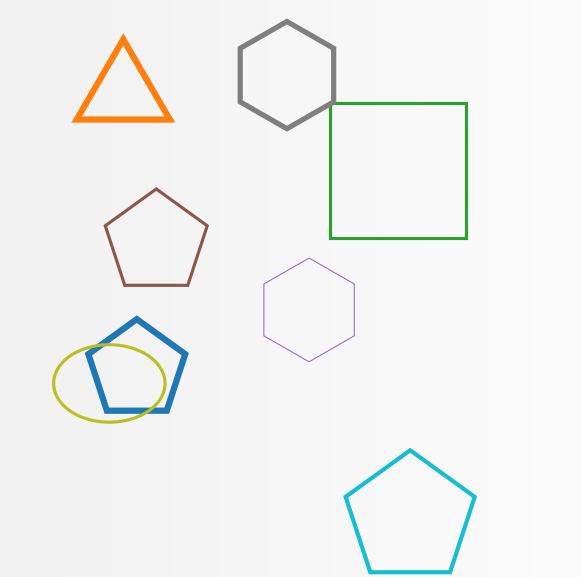[{"shape": "pentagon", "thickness": 3, "radius": 0.44, "center": [0.235, 0.359]}, {"shape": "triangle", "thickness": 3, "radius": 0.46, "center": [0.212, 0.838]}, {"shape": "square", "thickness": 1.5, "radius": 0.59, "center": [0.684, 0.704]}, {"shape": "hexagon", "thickness": 0.5, "radius": 0.45, "center": [0.532, 0.462]}, {"shape": "pentagon", "thickness": 1.5, "radius": 0.46, "center": [0.269, 0.58]}, {"shape": "hexagon", "thickness": 2.5, "radius": 0.46, "center": [0.494, 0.869]}, {"shape": "oval", "thickness": 1.5, "radius": 0.48, "center": [0.188, 0.335]}, {"shape": "pentagon", "thickness": 2, "radius": 0.58, "center": [0.706, 0.103]}]